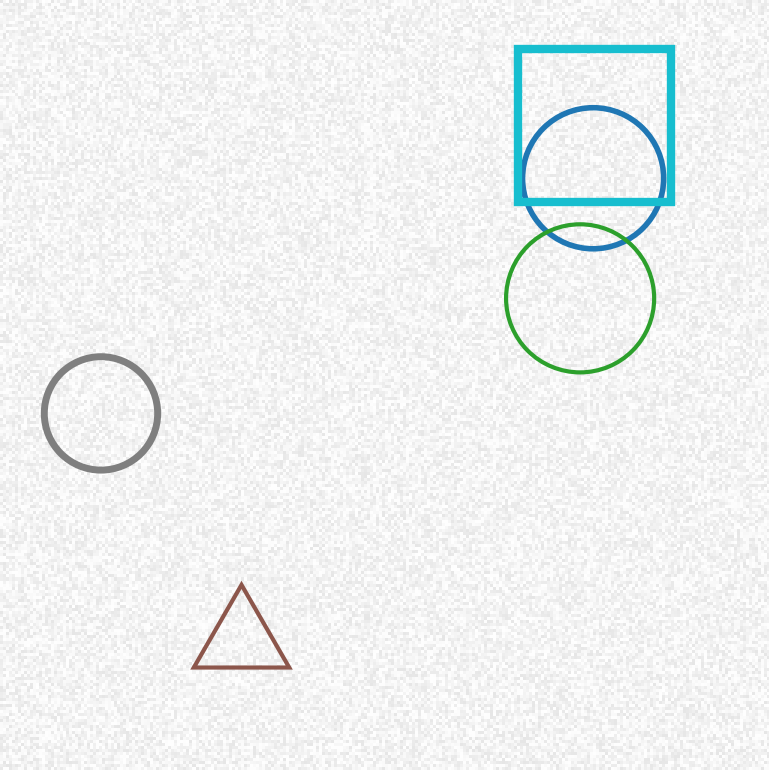[{"shape": "circle", "thickness": 2, "radius": 0.46, "center": [0.77, 0.769]}, {"shape": "circle", "thickness": 1.5, "radius": 0.48, "center": [0.753, 0.613]}, {"shape": "triangle", "thickness": 1.5, "radius": 0.36, "center": [0.314, 0.169]}, {"shape": "circle", "thickness": 2.5, "radius": 0.37, "center": [0.131, 0.463]}, {"shape": "square", "thickness": 3, "radius": 0.5, "center": [0.772, 0.837]}]